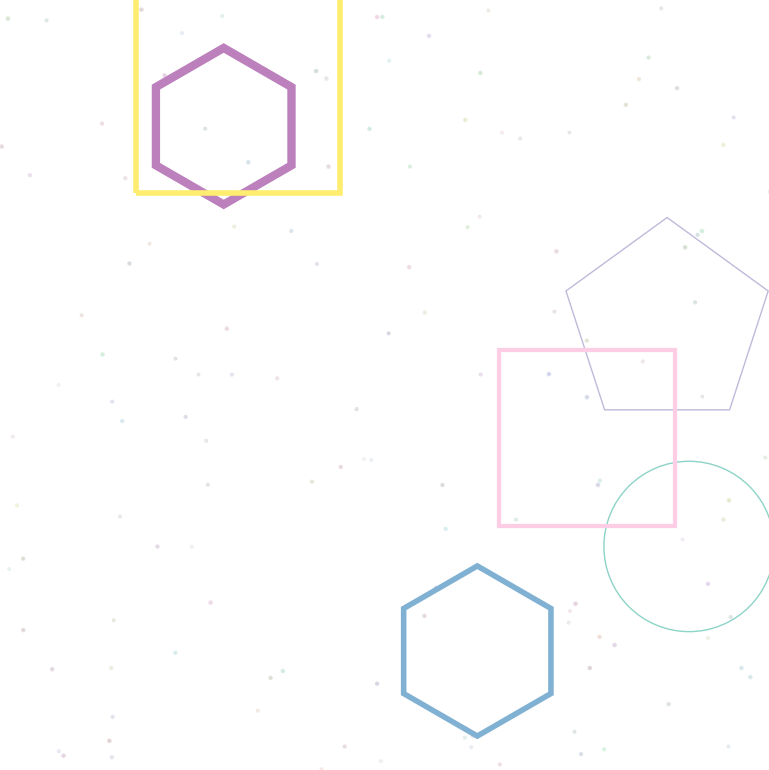[{"shape": "circle", "thickness": 0.5, "radius": 0.55, "center": [0.895, 0.29]}, {"shape": "pentagon", "thickness": 0.5, "radius": 0.69, "center": [0.866, 0.579]}, {"shape": "hexagon", "thickness": 2, "radius": 0.55, "center": [0.62, 0.155]}, {"shape": "square", "thickness": 1.5, "radius": 0.57, "center": [0.762, 0.431]}, {"shape": "hexagon", "thickness": 3, "radius": 0.51, "center": [0.291, 0.836]}, {"shape": "square", "thickness": 2, "radius": 0.66, "center": [0.309, 0.882]}]